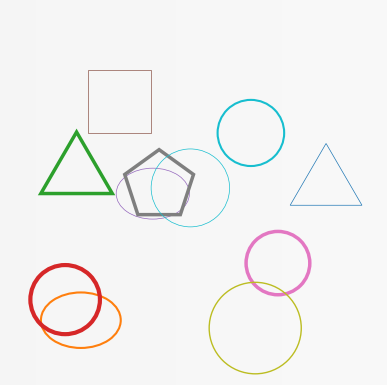[{"shape": "triangle", "thickness": 0.5, "radius": 0.53, "center": [0.841, 0.52]}, {"shape": "oval", "thickness": 1.5, "radius": 0.51, "center": [0.209, 0.168]}, {"shape": "triangle", "thickness": 2.5, "radius": 0.53, "center": [0.198, 0.551]}, {"shape": "circle", "thickness": 3, "radius": 0.45, "center": [0.168, 0.222]}, {"shape": "oval", "thickness": 0.5, "radius": 0.47, "center": [0.394, 0.497]}, {"shape": "square", "thickness": 0.5, "radius": 0.41, "center": [0.308, 0.736]}, {"shape": "circle", "thickness": 2.5, "radius": 0.41, "center": [0.717, 0.317]}, {"shape": "pentagon", "thickness": 2.5, "radius": 0.47, "center": [0.411, 0.518]}, {"shape": "circle", "thickness": 1, "radius": 0.59, "center": [0.659, 0.148]}, {"shape": "circle", "thickness": 0.5, "radius": 0.51, "center": [0.491, 0.512]}, {"shape": "circle", "thickness": 1.5, "radius": 0.43, "center": [0.647, 0.655]}]